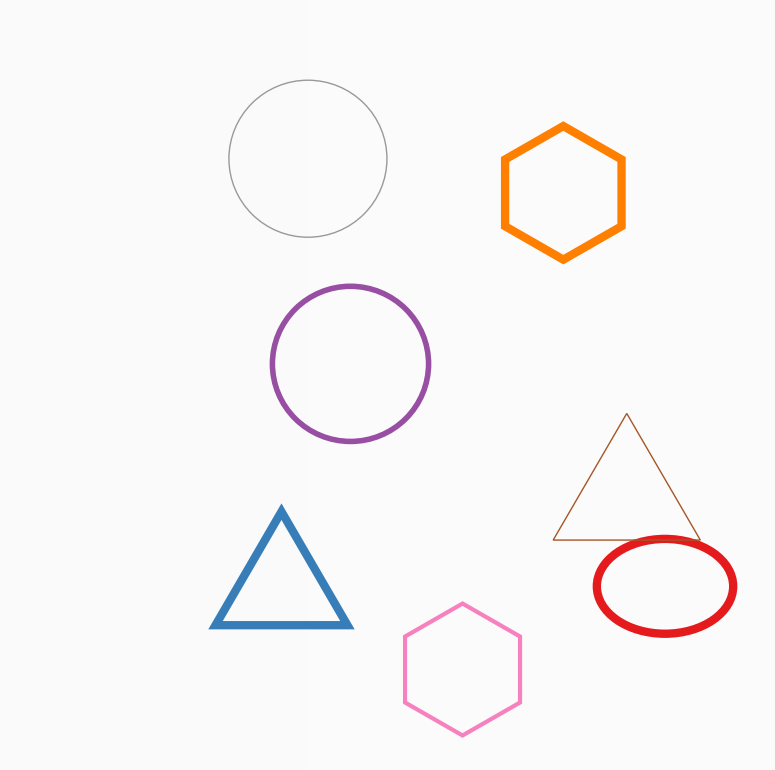[{"shape": "oval", "thickness": 3, "radius": 0.44, "center": [0.858, 0.239]}, {"shape": "triangle", "thickness": 3, "radius": 0.49, "center": [0.363, 0.237]}, {"shape": "circle", "thickness": 2, "radius": 0.5, "center": [0.452, 0.527]}, {"shape": "hexagon", "thickness": 3, "radius": 0.43, "center": [0.727, 0.75]}, {"shape": "triangle", "thickness": 0.5, "radius": 0.55, "center": [0.809, 0.353]}, {"shape": "hexagon", "thickness": 1.5, "radius": 0.43, "center": [0.597, 0.131]}, {"shape": "circle", "thickness": 0.5, "radius": 0.51, "center": [0.397, 0.794]}]